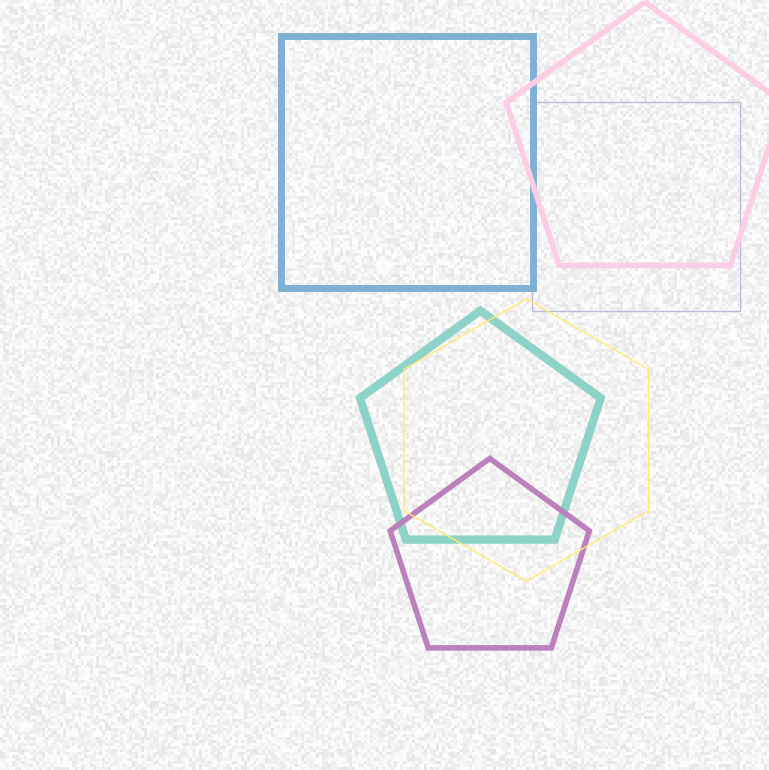[{"shape": "pentagon", "thickness": 3, "radius": 0.82, "center": [0.624, 0.432]}, {"shape": "square", "thickness": 0.5, "radius": 0.68, "center": [0.826, 0.732]}, {"shape": "square", "thickness": 2.5, "radius": 0.82, "center": [0.528, 0.789]}, {"shape": "pentagon", "thickness": 2, "radius": 0.95, "center": [0.837, 0.808]}, {"shape": "pentagon", "thickness": 2, "radius": 0.68, "center": [0.636, 0.269]}, {"shape": "hexagon", "thickness": 0.5, "radius": 0.92, "center": [0.683, 0.429]}]